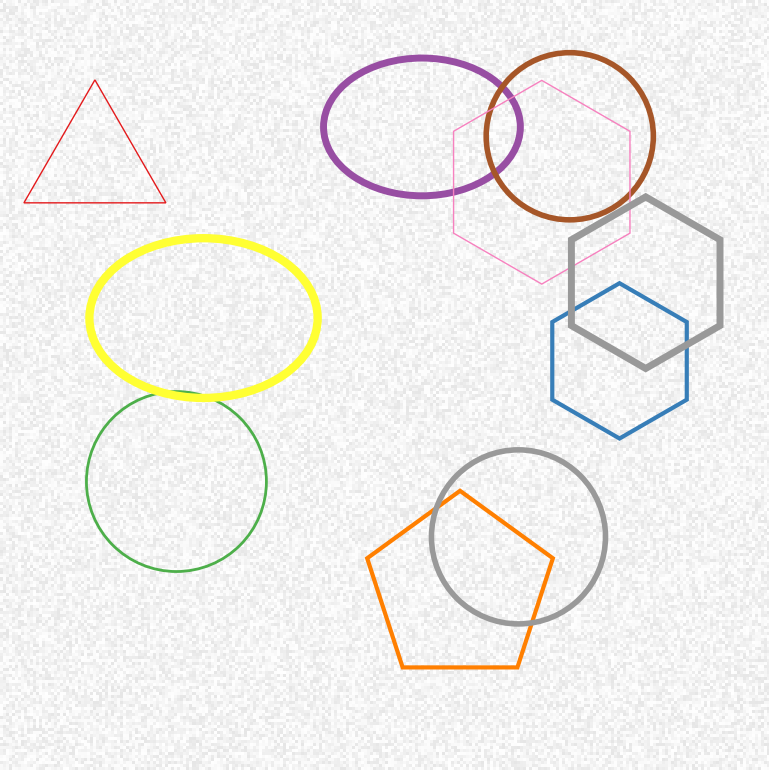[{"shape": "triangle", "thickness": 0.5, "radius": 0.53, "center": [0.123, 0.79]}, {"shape": "hexagon", "thickness": 1.5, "radius": 0.5, "center": [0.805, 0.531]}, {"shape": "circle", "thickness": 1, "radius": 0.58, "center": [0.229, 0.375]}, {"shape": "oval", "thickness": 2.5, "radius": 0.64, "center": [0.548, 0.835]}, {"shape": "pentagon", "thickness": 1.5, "radius": 0.63, "center": [0.597, 0.236]}, {"shape": "oval", "thickness": 3, "radius": 0.74, "center": [0.264, 0.587]}, {"shape": "circle", "thickness": 2, "radius": 0.54, "center": [0.74, 0.823]}, {"shape": "hexagon", "thickness": 0.5, "radius": 0.66, "center": [0.704, 0.763]}, {"shape": "circle", "thickness": 2, "radius": 0.57, "center": [0.673, 0.303]}, {"shape": "hexagon", "thickness": 2.5, "radius": 0.56, "center": [0.839, 0.633]}]